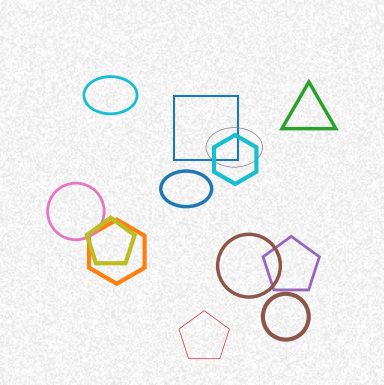[{"shape": "oval", "thickness": 2.5, "radius": 0.33, "center": [0.484, 0.509]}, {"shape": "square", "thickness": 1.5, "radius": 0.42, "center": [0.536, 0.667]}, {"shape": "hexagon", "thickness": 3, "radius": 0.42, "center": [0.303, 0.346]}, {"shape": "triangle", "thickness": 2.5, "radius": 0.4, "center": [0.802, 0.706]}, {"shape": "pentagon", "thickness": 0.5, "radius": 0.34, "center": [0.53, 0.124]}, {"shape": "pentagon", "thickness": 2, "radius": 0.38, "center": [0.756, 0.309]}, {"shape": "circle", "thickness": 2.5, "radius": 0.41, "center": [0.647, 0.31]}, {"shape": "circle", "thickness": 3, "radius": 0.3, "center": [0.742, 0.177]}, {"shape": "circle", "thickness": 2, "radius": 0.37, "center": [0.197, 0.451]}, {"shape": "oval", "thickness": 0.5, "radius": 0.37, "center": [0.609, 0.617]}, {"shape": "pentagon", "thickness": 3, "radius": 0.33, "center": [0.288, 0.369]}, {"shape": "oval", "thickness": 2, "radius": 0.35, "center": [0.287, 0.753]}, {"shape": "hexagon", "thickness": 3, "radius": 0.32, "center": [0.611, 0.586]}]